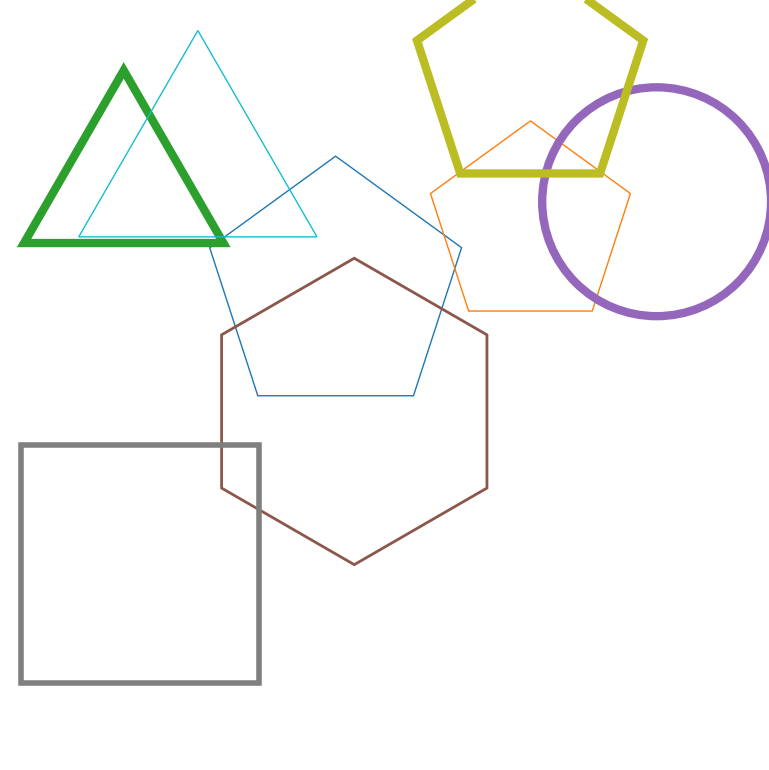[{"shape": "pentagon", "thickness": 0.5, "radius": 0.86, "center": [0.436, 0.625]}, {"shape": "pentagon", "thickness": 0.5, "radius": 0.68, "center": [0.689, 0.706]}, {"shape": "triangle", "thickness": 3, "radius": 0.75, "center": [0.161, 0.759]}, {"shape": "circle", "thickness": 3, "radius": 0.74, "center": [0.853, 0.738]}, {"shape": "hexagon", "thickness": 1, "radius": 0.99, "center": [0.46, 0.466]}, {"shape": "square", "thickness": 2, "radius": 0.77, "center": [0.181, 0.268]}, {"shape": "pentagon", "thickness": 3, "radius": 0.77, "center": [0.688, 0.9]}, {"shape": "triangle", "thickness": 0.5, "radius": 0.89, "center": [0.257, 0.782]}]